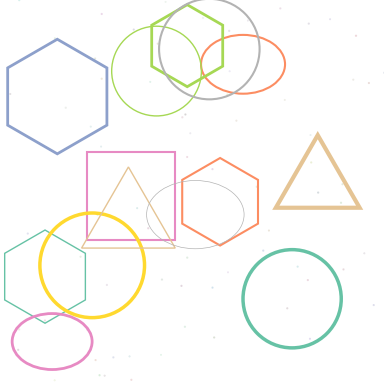[{"shape": "hexagon", "thickness": 1, "radius": 0.61, "center": [0.117, 0.281]}, {"shape": "circle", "thickness": 2.5, "radius": 0.64, "center": [0.759, 0.224]}, {"shape": "hexagon", "thickness": 1.5, "radius": 0.57, "center": [0.572, 0.476]}, {"shape": "oval", "thickness": 1.5, "radius": 0.55, "center": [0.631, 0.833]}, {"shape": "hexagon", "thickness": 2, "radius": 0.74, "center": [0.149, 0.749]}, {"shape": "oval", "thickness": 2, "radius": 0.52, "center": [0.135, 0.113]}, {"shape": "square", "thickness": 1.5, "radius": 0.57, "center": [0.341, 0.491]}, {"shape": "circle", "thickness": 1, "radius": 0.58, "center": [0.407, 0.815]}, {"shape": "hexagon", "thickness": 2, "radius": 0.53, "center": [0.486, 0.881]}, {"shape": "circle", "thickness": 2.5, "radius": 0.68, "center": [0.239, 0.311]}, {"shape": "triangle", "thickness": 3, "radius": 0.63, "center": [0.825, 0.523]}, {"shape": "triangle", "thickness": 1, "radius": 0.7, "center": [0.334, 0.426]}, {"shape": "circle", "thickness": 1.5, "radius": 0.65, "center": [0.544, 0.873]}, {"shape": "oval", "thickness": 0.5, "radius": 0.63, "center": [0.507, 0.443]}]